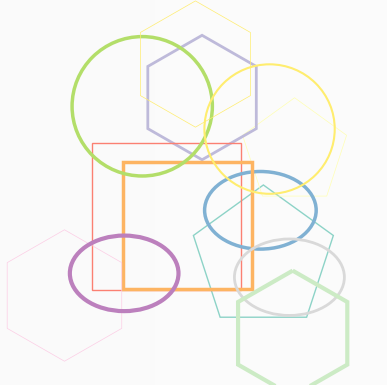[{"shape": "pentagon", "thickness": 1, "radius": 0.95, "center": [0.68, 0.33]}, {"shape": "pentagon", "thickness": 0.5, "radius": 0.71, "center": [0.76, 0.605]}, {"shape": "hexagon", "thickness": 2, "radius": 0.81, "center": [0.521, 0.747]}, {"shape": "square", "thickness": 1, "radius": 0.96, "center": [0.43, 0.437]}, {"shape": "oval", "thickness": 2.5, "radius": 0.72, "center": [0.672, 0.454]}, {"shape": "square", "thickness": 2.5, "radius": 0.83, "center": [0.483, 0.414]}, {"shape": "circle", "thickness": 2.5, "radius": 0.91, "center": [0.367, 0.724]}, {"shape": "hexagon", "thickness": 0.5, "radius": 0.85, "center": [0.166, 0.232]}, {"shape": "oval", "thickness": 2, "radius": 0.71, "center": [0.747, 0.28]}, {"shape": "oval", "thickness": 3, "radius": 0.7, "center": [0.32, 0.29]}, {"shape": "hexagon", "thickness": 3, "radius": 0.81, "center": [0.755, 0.134]}, {"shape": "hexagon", "thickness": 0.5, "radius": 0.82, "center": [0.504, 0.834]}, {"shape": "circle", "thickness": 1.5, "radius": 0.84, "center": [0.696, 0.665]}]